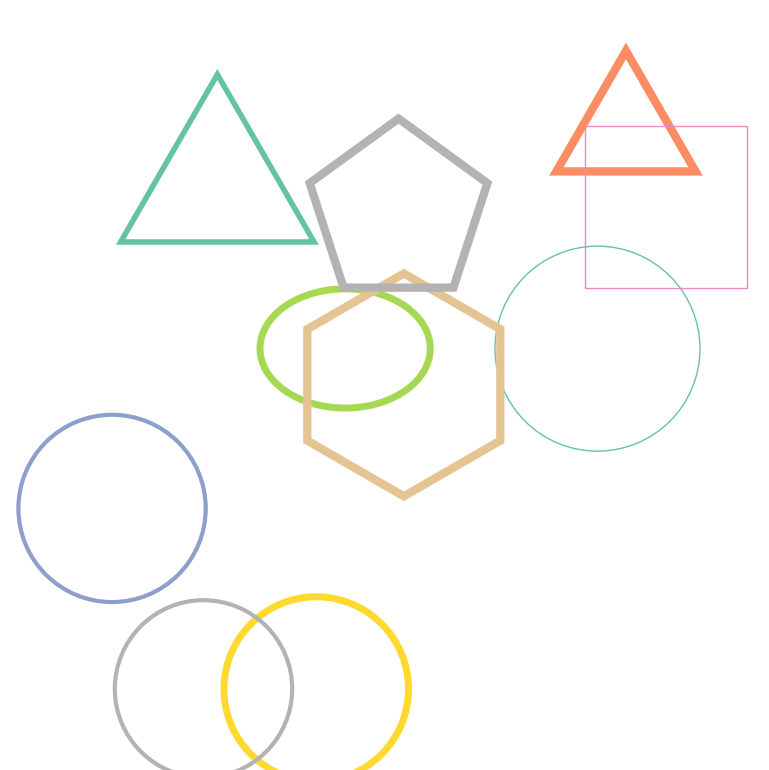[{"shape": "triangle", "thickness": 2, "radius": 0.73, "center": [0.282, 0.758]}, {"shape": "circle", "thickness": 0.5, "radius": 0.67, "center": [0.776, 0.547]}, {"shape": "triangle", "thickness": 3, "radius": 0.52, "center": [0.813, 0.83]}, {"shape": "circle", "thickness": 1.5, "radius": 0.61, "center": [0.146, 0.34]}, {"shape": "square", "thickness": 0.5, "radius": 0.53, "center": [0.864, 0.732]}, {"shape": "oval", "thickness": 2.5, "radius": 0.55, "center": [0.448, 0.547]}, {"shape": "circle", "thickness": 2.5, "radius": 0.6, "center": [0.411, 0.105]}, {"shape": "hexagon", "thickness": 3, "radius": 0.72, "center": [0.524, 0.5]}, {"shape": "circle", "thickness": 1.5, "radius": 0.58, "center": [0.264, 0.105]}, {"shape": "pentagon", "thickness": 3, "radius": 0.61, "center": [0.518, 0.725]}]